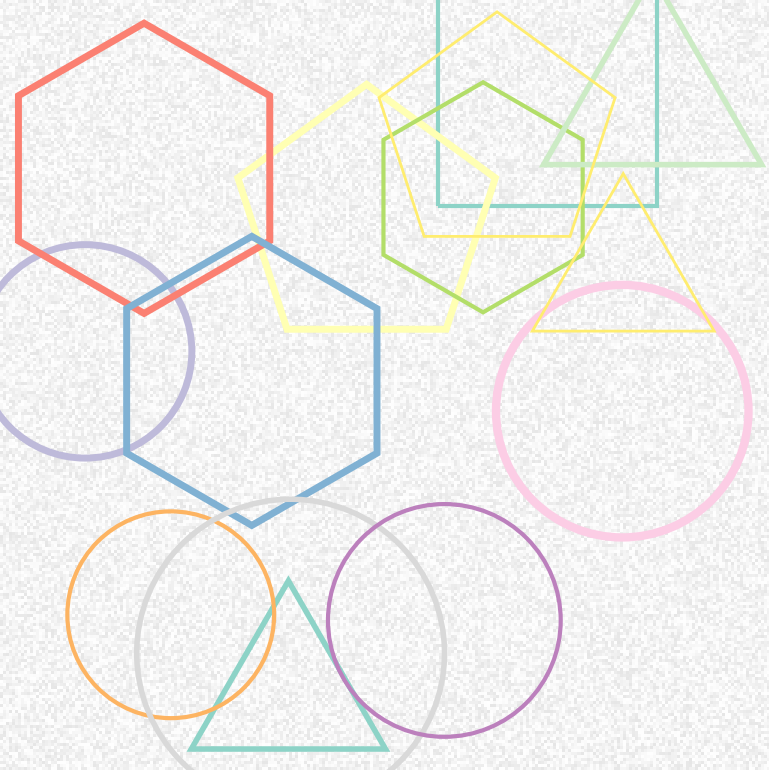[{"shape": "square", "thickness": 1.5, "radius": 0.71, "center": [0.711, 0.875]}, {"shape": "triangle", "thickness": 2, "radius": 0.73, "center": [0.375, 0.1]}, {"shape": "pentagon", "thickness": 2.5, "radius": 0.88, "center": [0.476, 0.715]}, {"shape": "circle", "thickness": 2.5, "radius": 0.69, "center": [0.111, 0.544]}, {"shape": "hexagon", "thickness": 2.5, "radius": 0.94, "center": [0.187, 0.781]}, {"shape": "hexagon", "thickness": 2.5, "radius": 0.94, "center": [0.327, 0.505]}, {"shape": "circle", "thickness": 1.5, "radius": 0.67, "center": [0.222, 0.202]}, {"shape": "hexagon", "thickness": 1.5, "radius": 0.75, "center": [0.627, 0.744]}, {"shape": "circle", "thickness": 3, "radius": 0.82, "center": [0.808, 0.466]}, {"shape": "circle", "thickness": 2, "radius": 1.0, "center": [0.377, 0.152]}, {"shape": "circle", "thickness": 1.5, "radius": 0.76, "center": [0.577, 0.194]}, {"shape": "triangle", "thickness": 2, "radius": 0.82, "center": [0.848, 0.868]}, {"shape": "pentagon", "thickness": 1, "radius": 0.81, "center": [0.646, 0.823]}, {"shape": "triangle", "thickness": 1, "radius": 0.68, "center": [0.809, 0.638]}]